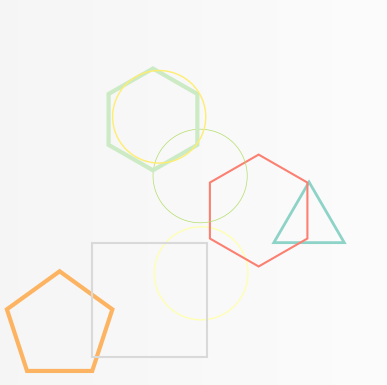[{"shape": "triangle", "thickness": 2, "radius": 0.52, "center": [0.798, 0.422]}, {"shape": "circle", "thickness": 1, "radius": 0.6, "center": [0.519, 0.29]}, {"shape": "hexagon", "thickness": 1.5, "radius": 0.73, "center": [0.667, 0.453]}, {"shape": "pentagon", "thickness": 3, "radius": 0.72, "center": [0.154, 0.152]}, {"shape": "circle", "thickness": 0.5, "radius": 0.61, "center": [0.516, 0.543]}, {"shape": "square", "thickness": 1.5, "radius": 0.74, "center": [0.386, 0.22]}, {"shape": "hexagon", "thickness": 3, "radius": 0.66, "center": [0.395, 0.69]}, {"shape": "circle", "thickness": 1, "radius": 0.6, "center": [0.411, 0.697]}]